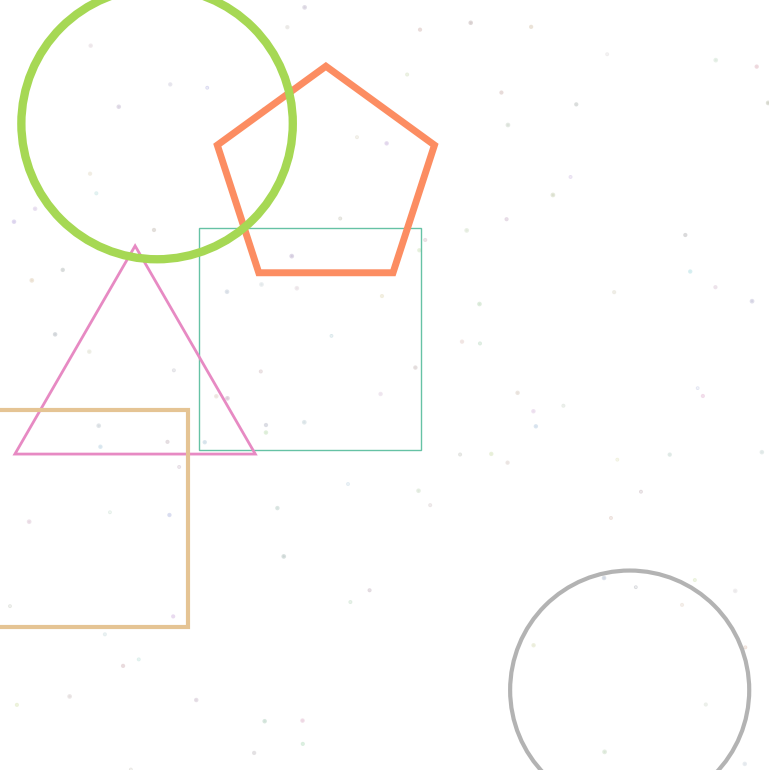[{"shape": "square", "thickness": 0.5, "radius": 0.72, "center": [0.402, 0.56]}, {"shape": "pentagon", "thickness": 2.5, "radius": 0.74, "center": [0.423, 0.766]}, {"shape": "triangle", "thickness": 1, "radius": 0.9, "center": [0.175, 0.5]}, {"shape": "circle", "thickness": 3, "radius": 0.88, "center": [0.204, 0.84]}, {"shape": "square", "thickness": 1.5, "radius": 0.7, "center": [0.103, 0.326]}, {"shape": "circle", "thickness": 1.5, "radius": 0.78, "center": [0.818, 0.104]}]